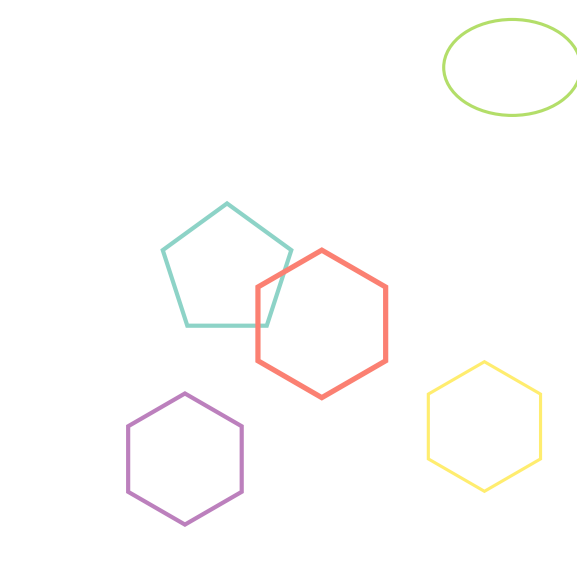[{"shape": "pentagon", "thickness": 2, "radius": 0.59, "center": [0.393, 0.53]}, {"shape": "hexagon", "thickness": 2.5, "radius": 0.64, "center": [0.557, 0.438]}, {"shape": "oval", "thickness": 1.5, "radius": 0.59, "center": [0.887, 0.882]}, {"shape": "hexagon", "thickness": 2, "radius": 0.57, "center": [0.32, 0.204]}, {"shape": "hexagon", "thickness": 1.5, "radius": 0.56, "center": [0.839, 0.261]}]